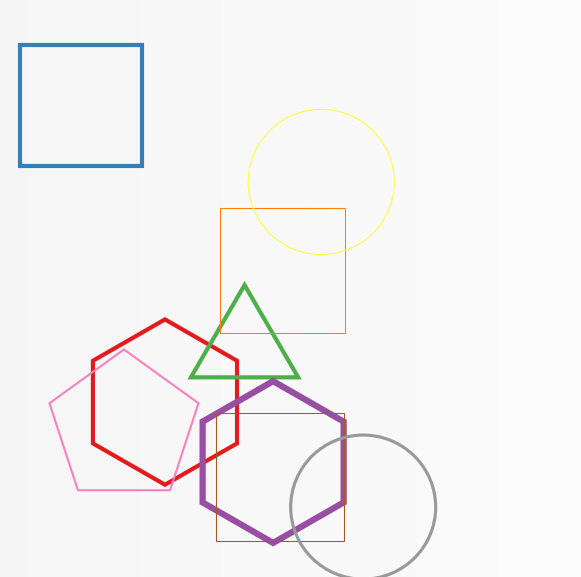[{"shape": "hexagon", "thickness": 2, "radius": 0.72, "center": [0.284, 0.303]}, {"shape": "square", "thickness": 2, "radius": 0.52, "center": [0.139, 0.817]}, {"shape": "triangle", "thickness": 2, "radius": 0.53, "center": [0.421, 0.399]}, {"shape": "hexagon", "thickness": 3, "radius": 0.7, "center": [0.47, 0.199]}, {"shape": "square", "thickness": 0.5, "radius": 0.54, "center": [0.486, 0.531]}, {"shape": "circle", "thickness": 0.5, "radius": 0.63, "center": [0.553, 0.684]}, {"shape": "square", "thickness": 0.5, "radius": 0.55, "center": [0.481, 0.173]}, {"shape": "pentagon", "thickness": 1, "radius": 0.67, "center": [0.213, 0.259]}, {"shape": "circle", "thickness": 1.5, "radius": 0.62, "center": [0.625, 0.121]}]